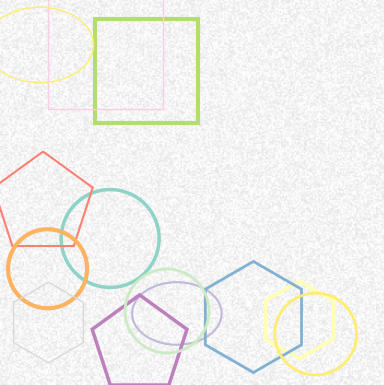[{"shape": "circle", "thickness": 2.5, "radius": 0.64, "center": [0.286, 0.381]}, {"shape": "hexagon", "thickness": 2.5, "radius": 0.5, "center": [0.778, 0.169]}, {"shape": "oval", "thickness": 1.5, "radius": 0.58, "center": [0.459, 0.186]}, {"shape": "pentagon", "thickness": 1.5, "radius": 0.68, "center": [0.112, 0.471]}, {"shape": "hexagon", "thickness": 2, "radius": 0.72, "center": [0.658, 0.177]}, {"shape": "circle", "thickness": 3, "radius": 0.51, "center": [0.124, 0.302]}, {"shape": "square", "thickness": 3, "radius": 0.67, "center": [0.38, 0.816]}, {"shape": "square", "thickness": 1, "radius": 0.74, "center": [0.274, 0.865]}, {"shape": "hexagon", "thickness": 1, "radius": 0.52, "center": [0.126, 0.162]}, {"shape": "pentagon", "thickness": 2.5, "radius": 0.65, "center": [0.363, 0.105]}, {"shape": "circle", "thickness": 2, "radius": 0.54, "center": [0.434, 0.192]}, {"shape": "circle", "thickness": 2, "radius": 0.53, "center": [0.82, 0.132]}, {"shape": "oval", "thickness": 1, "radius": 0.7, "center": [0.103, 0.883]}]